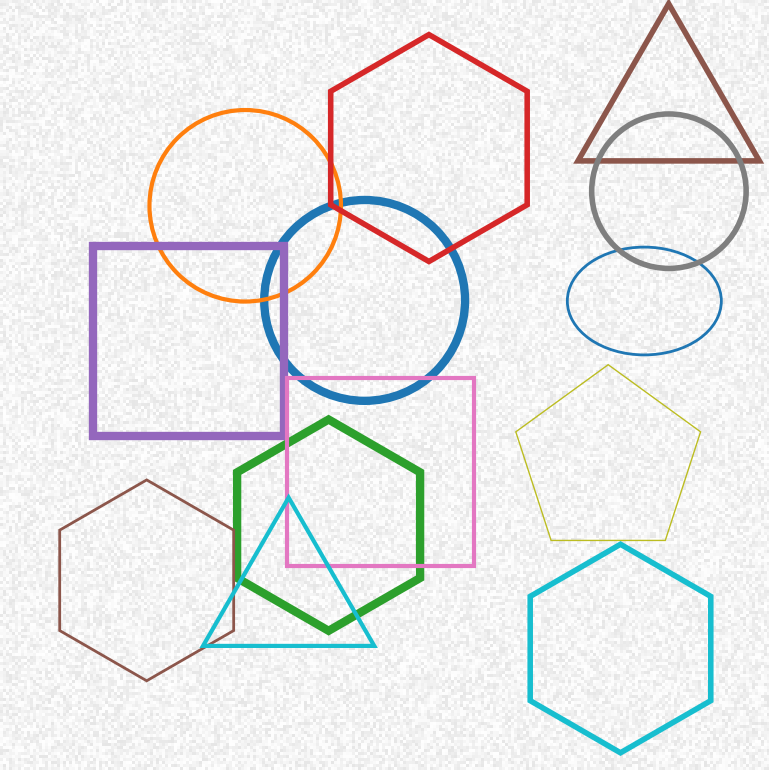[{"shape": "oval", "thickness": 1, "radius": 0.5, "center": [0.837, 0.609]}, {"shape": "circle", "thickness": 3, "radius": 0.65, "center": [0.474, 0.61]}, {"shape": "circle", "thickness": 1.5, "radius": 0.62, "center": [0.318, 0.733]}, {"shape": "hexagon", "thickness": 3, "radius": 0.69, "center": [0.427, 0.318]}, {"shape": "hexagon", "thickness": 2, "radius": 0.74, "center": [0.557, 0.808]}, {"shape": "square", "thickness": 3, "radius": 0.62, "center": [0.245, 0.557]}, {"shape": "triangle", "thickness": 2, "radius": 0.68, "center": [0.868, 0.859]}, {"shape": "hexagon", "thickness": 1, "radius": 0.65, "center": [0.191, 0.246]}, {"shape": "square", "thickness": 1.5, "radius": 0.61, "center": [0.495, 0.387]}, {"shape": "circle", "thickness": 2, "radius": 0.5, "center": [0.869, 0.752]}, {"shape": "pentagon", "thickness": 0.5, "radius": 0.63, "center": [0.79, 0.4]}, {"shape": "hexagon", "thickness": 2, "radius": 0.68, "center": [0.806, 0.158]}, {"shape": "triangle", "thickness": 1.5, "radius": 0.64, "center": [0.375, 0.225]}]